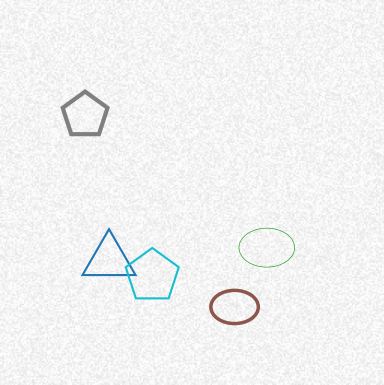[{"shape": "triangle", "thickness": 1.5, "radius": 0.4, "center": [0.283, 0.325]}, {"shape": "oval", "thickness": 0.5, "radius": 0.36, "center": [0.693, 0.357]}, {"shape": "oval", "thickness": 2.5, "radius": 0.31, "center": [0.609, 0.203]}, {"shape": "pentagon", "thickness": 3, "radius": 0.31, "center": [0.221, 0.701]}, {"shape": "pentagon", "thickness": 1.5, "radius": 0.36, "center": [0.395, 0.284]}]